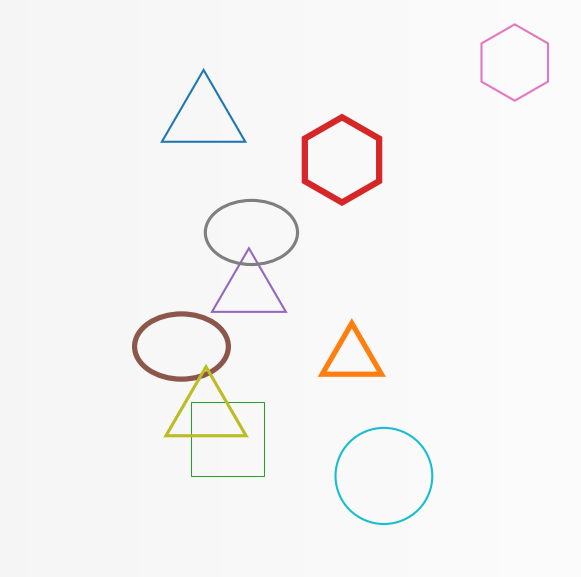[{"shape": "triangle", "thickness": 1, "radius": 0.41, "center": [0.35, 0.795]}, {"shape": "triangle", "thickness": 2.5, "radius": 0.29, "center": [0.605, 0.381]}, {"shape": "square", "thickness": 0.5, "radius": 0.32, "center": [0.391, 0.239]}, {"shape": "hexagon", "thickness": 3, "radius": 0.37, "center": [0.588, 0.722]}, {"shape": "triangle", "thickness": 1, "radius": 0.37, "center": [0.428, 0.496]}, {"shape": "oval", "thickness": 2.5, "radius": 0.4, "center": [0.312, 0.399]}, {"shape": "hexagon", "thickness": 1, "radius": 0.33, "center": [0.886, 0.891]}, {"shape": "oval", "thickness": 1.5, "radius": 0.4, "center": [0.433, 0.597]}, {"shape": "triangle", "thickness": 1.5, "radius": 0.4, "center": [0.354, 0.284]}, {"shape": "circle", "thickness": 1, "radius": 0.42, "center": [0.66, 0.175]}]